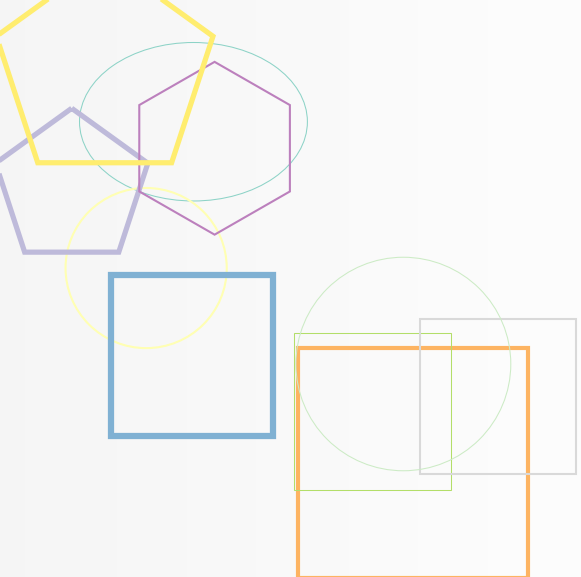[{"shape": "oval", "thickness": 0.5, "radius": 0.98, "center": [0.333, 0.788]}, {"shape": "circle", "thickness": 1, "radius": 0.69, "center": [0.251, 0.535]}, {"shape": "pentagon", "thickness": 2.5, "radius": 0.69, "center": [0.123, 0.674]}, {"shape": "square", "thickness": 3, "radius": 0.7, "center": [0.33, 0.384]}, {"shape": "square", "thickness": 2, "radius": 0.99, "center": [0.711, 0.197]}, {"shape": "square", "thickness": 0.5, "radius": 0.68, "center": [0.641, 0.287]}, {"shape": "square", "thickness": 1, "radius": 0.67, "center": [0.856, 0.313]}, {"shape": "hexagon", "thickness": 1, "radius": 0.75, "center": [0.369, 0.742]}, {"shape": "circle", "thickness": 0.5, "radius": 0.92, "center": [0.694, 0.369]}, {"shape": "pentagon", "thickness": 2.5, "radius": 0.98, "center": [0.18, 0.876]}]